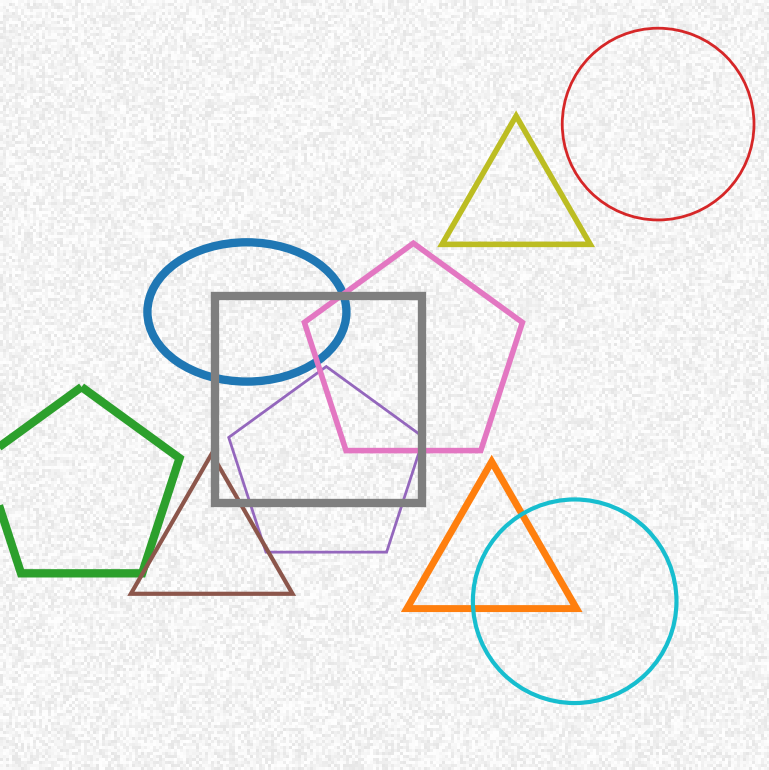[{"shape": "oval", "thickness": 3, "radius": 0.65, "center": [0.321, 0.595]}, {"shape": "triangle", "thickness": 2.5, "radius": 0.64, "center": [0.639, 0.273]}, {"shape": "pentagon", "thickness": 3, "radius": 0.67, "center": [0.106, 0.364]}, {"shape": "circle", "thickness": 1, "radius": 0.62, "center": [0.855, 0.839]}, {"shape": "pentagon", "thickness": 1, "radius": 0.67, "center": [0.424, 0.391]}, {"shape": "triangle", "thickness": 1.5, "radius": 0.61, "center": [0.275, 0.289]}, {"shape": "pentagon", "thickness": 2, "radius": 0.74, "center": [0.537, 0.535]}, {"shape": "square", "thickness": 3, "radius": 0.67, "center": [0.413, 0.481]}, {"shape": "triangle", "thickness": 2, "radius": 0.56, "center": [0.67, 0.738]}, {"shape": "circle", "thickness": 1.5, "radius": 0.66, "center": [0.746, 0.219]}]